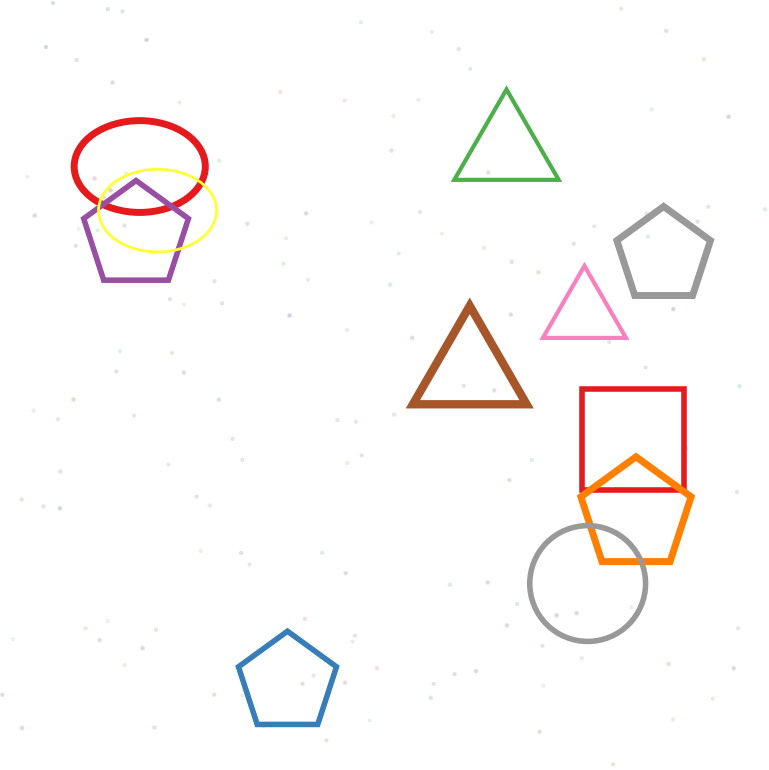[{"shape": "oval", "thickness": 2.5, "radius": 0.43, "center": [0.181, 0.784]}, {"shape": "square", "thickness": 2, "radius": 0.33, "center": [0.822, 0.429]}, {"shape": "pentagon", "thickness": 2, "radius": 0.33, "center": [0.373, 0.113]}, {"shape": "triangle", "thickness": 1.5, "radius": 0.39, "center": [0.658, 0.806]}, {"shape": "pentagon", "thickness": 2, "radius": 0.36, "center": [0.177, 0.694]}, {"shape": "pentagon", "thickness": 2.5, "radius": 0.38, "center": [0.826, 0.332]}, {"shape": "oval", "thickness": 1, "radius": 0.38, "center": [0.205, 0.726]}, {"shape": "triangle", "thickness": 3, "radius": 0.43, "center": [0.61, 0.518]}, {"shape": "triangle", "thickness": 1.5, "radius": 0.31, "center": [0.759, 0.592]}, {"shape": "pentagon", "thickness": 2.5, "radius": 0.32, "center": [0.862, 0.668]}, {"shape": "circle", "thickness": 2, "radius": 0.38, "center": [0.763, 0.242]}]